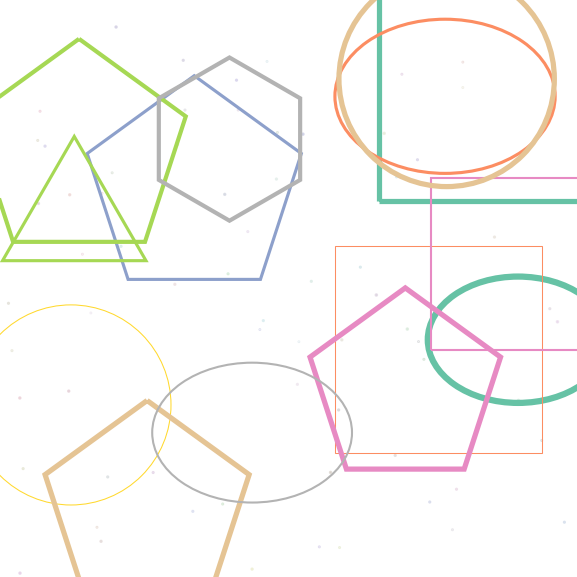[{"shape": "square", "thickness": 2.5, "radius": 0.96, "center": [0.849, 0.844]}, {"shape": "oval", "thickness": 3, "radius": 0.78, "center": [0.897, 0.411]}, {"shape": "oval", "thickness": 1.5, "radius": 0.95, "center": [0.771, 0.832]}, {"shape": "square", "thickness": 0.5, "radius": 0.9, "center": [0.759, 0.394]}, {"shape": "pentagon", "thickness": 1.5, "radius": 0.97, "center": [0.336, 0.673]}, {"shape": "pentagon", "thickness": 2.5, "radius": 0.87, "center": [0.702, 0.327]}, {"shape": "square", "thickness": 1, "radius": 0.74, "center": [0.896, 0.542]}, {"shape": "triangle", "thickness": 1.5, "radius": 0.72, "center": [0.129, 0.619]}, {"shape": "pentagon", "thickness": 2, "radius": 0.97, "center": [0.137, 0.738]}, {"shape": "circle", "thickness": 0.5, "radius": 0.87, "center": [0.123, 0.298]}, {"shape": "pentagon", "thickness": 2.5, "radius": 0.93, "center": [0.255, 0.12]}, {"shape": "circle", "thickness": 2.5, "radius": 0.93, "center": [0.773, 0.863]}, {"shape": "oval", "thickness": 1, "radius": 0.86, "center": [0.437, 0.25]}, {"shape": "hexagon", "thickness": 2, "radius": 0.71, "center": [0.397, 0.758]}]